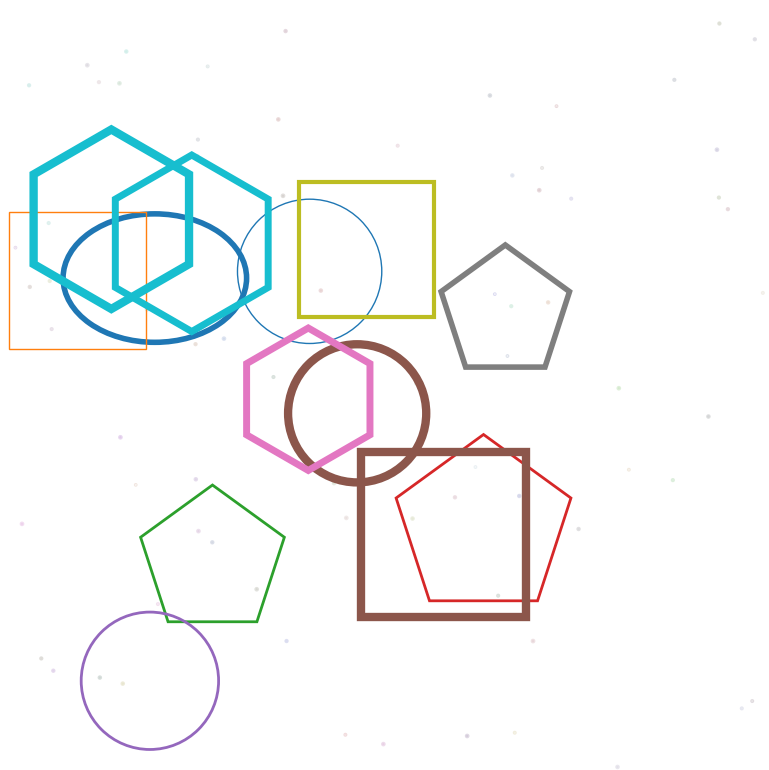[{"shape": "circle", "thickness": 0.5, "radius": 0.47, "center": [0.402, 0.648]}, {"shape": "oval", "thickness": 2, "radius": 0.6, "center": [0.201, 0.639]}, {"shape": "square", "thickness": 0.5, "radius": 0.44, "center": [0.101, 0.636]}, {"shape": "pentagon", "thickness": 1, "radius": 0.49, "center": [0.276, 0.272]}, {"shape": "pentagon", "thickness": 1, "radius": 0.6, "center": [0.628, 0.316]}, {"shape": "circle", "thickness": 1, "radius": 0.45, "center": [0.195, 0.116]}, {"shape": "square", "thickness": 3, "radius": 0.54, "center": [0.576, 0.306]}, {"shape": "circle", "thickness": 3, "radius": 0.45, "center": [0.464, 0.463]}, {"shape": "hexagon", "thickness": 2.5, "radius": 0.46, "center": [0.4, 0.482]}, {"shape": "pentagon", "thickness": 2, "radius": 0.44, "center": [0.656, 0.594]}, {"shape": "square", "thickness": 1.5, "radius": 0.44, "center": [0.476, 0.676]}, {"shape": "hexagon", "thickness": 2.5, "radius": 0.57, "center": [0.249, 0.684]}, {"shape": "hexagon", "thickness": 3, "radius": 0.58, "center": [0.145, 0.715]}]